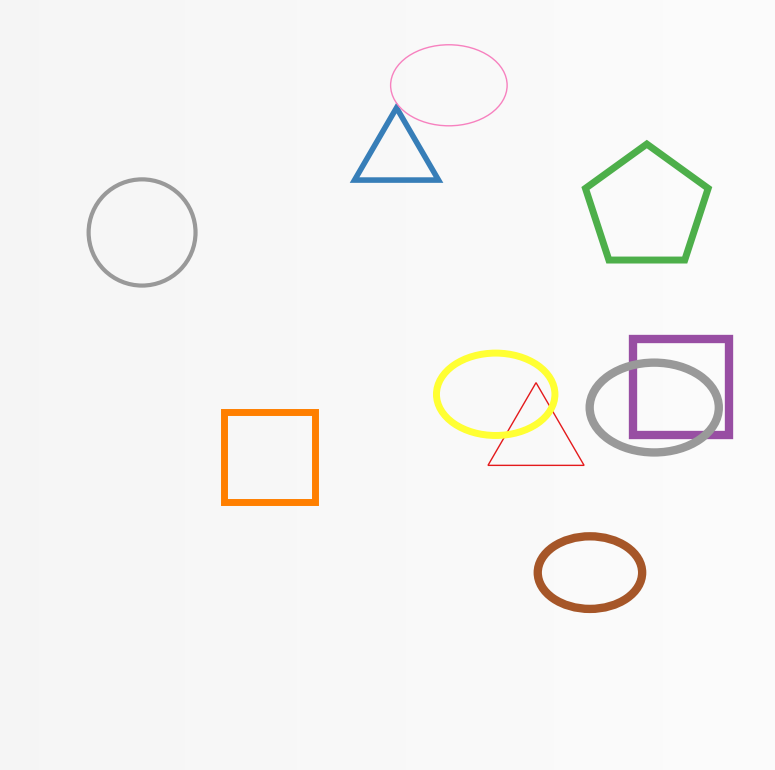[{"shape": "triangle", "thickness": 0.5, "radius": 0.36, "center": [0.692, 0.431]}, {"shape": "triangle", "thickness": 2, "radius": 0.31, "center": [0.512, 0.797]}, {"shape": "pentagon", "thickness": 2.5, "radius": 0.42, "center": [0.835, 0.73]}, {"shape": "square", "thickness": 3, "radius": 0.31, "center": [0.879, 0.497]}, {"shape": "square", "thickness": 2.5, "radius": 0.29, "center": [0.348, 0.406]}, {"shape": "oval", "thickness": 2.5, "radius": 0.38, "center": [0.64, 0.488]}, {"shape": "oval", "thickness": 3, "radius": 0.34, "center": [0.761, 0.256]}, {"shape": "oval", "thickness": 0.5, "radius": 0.38, "center": [0.579, 0.889]}, {"shape": "oval", "thickness": 3, "radius": 0.42, "center": [0.844, 0.471]}, {"shape": "circle", "thickness": 1.5, "radius": 0.34, "center": [0.183, 0.698]}]